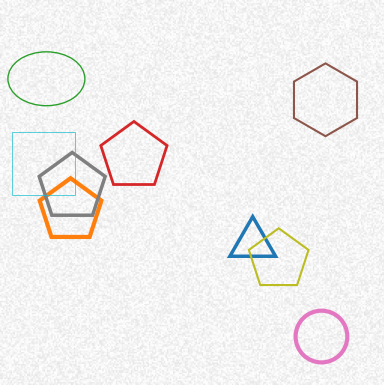[{"shape": "triangle", "thickness": 2.5, "radius": 0.34, "center": [0.656, 0.369]}, {"shape": "pentagon", "thickness": 3, "radius": 0.42, "center": [0.183, 0.453]}, {"shape": "oval", "thickness": 1, "radius": 0.5, "center": [0.121, 0.795]}, {"shape": "pentagon", "thickness": 2, "radius": 0.45, "center": [0.348, 0.594]}, {"shape": "hexagon", "thickness": 1.5, "radius": 0.47, "center": [0.845, 0.741]}, {"shape": "circle", "thickness": 3, "radius": 0.34, "center": [0.835, 0.126]}, {"shape": "pentagon", "thickness": 2.5, "radius": 0.45, "center": [0.187, 0.514]}, {"shape": "pentagon", "thickness": 1.5, "radius": 0.41, "center": [0.724, 0.326]}, {"shape": "square", "thickness": 0.5, "radius": 0.41, "center": [0.114, 0.576]}]